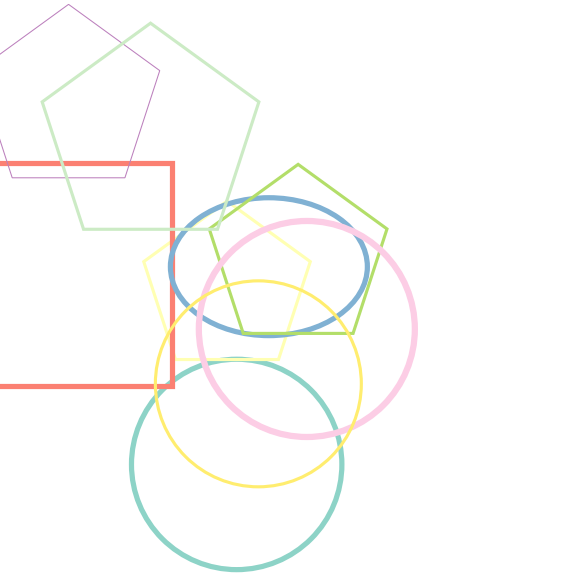[{"shape": "circle", "thickness": 2.5, "radius": 0.91, "center": [0.41, 0.195]}, {"shape": "pentagon", "thickness": 1.5, "radius": 0.76, "center": [0.393, 0.499]}, {"shape": "square", "thickness": 2.5, "radius": 0.97, "center": [0.104, 0.525]}, {"shape": "oval", "thickness": 2.5, "radius": 0.85, "center": [0.466, 0.537]}, {"shape": "pentagon", "thickness": 1.5, "radius": 0.81, "center": [0.516, 0.553]}, {"shape": "circle", "thickness": 3, "radius": 0.94, "center": [0.531, 0.429]}, {"shape": "pentagon", "thickness": 0.5, "radius": 0.83, "center": [0.119, 0.826]}, {"shape": "pentagon", "thickness": 1.5, "radius": 0.99, "center": [0.261, 0.762]}, {"shape": "circle", "thickness": 1.5, "radius": 0.89, "center": [0.447, 0.334]}]